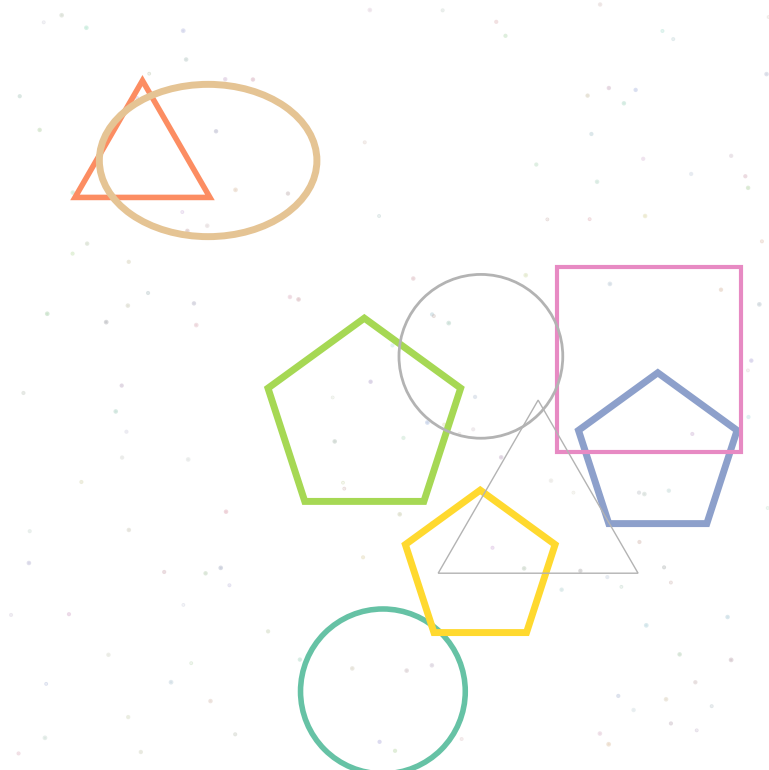[{"shape": "circle", "thickness": 2, "radius": 0.53, "center": [0.497, 0.102]}, {"shape": "triangle", "thickness": 2, "radius": 0.51, "center": [0.185, 0.794]}, {"shape": "pentagon", "thickness": 2.5, "radius": 0.54, "center": [0.854, 0.408]}, {"shape": "square", "thickness": 1.5, "radius": 0.6, "center": [0.843, 0.533]}, {"shape": "pentagon", "thickness": 2.5, "radius": 0.66, "center": [0.473, 0.455]}, {"shape": "pentagon", "thickness": 2.5, "radius": 0.51, "center": [0.624, 0.261]}, {"shape": "oval", "thickness": 2.5, "radius": 0.71, "center": [0.27, 0.792]}, {"shape": "triangle", "thickness": 0.5, "radius": 0.75, "center": [0.699, 0.331]}, {"shape": "circle", "thickness": 1, "radius": 0.53, "center": [0.625, 0.537]}]